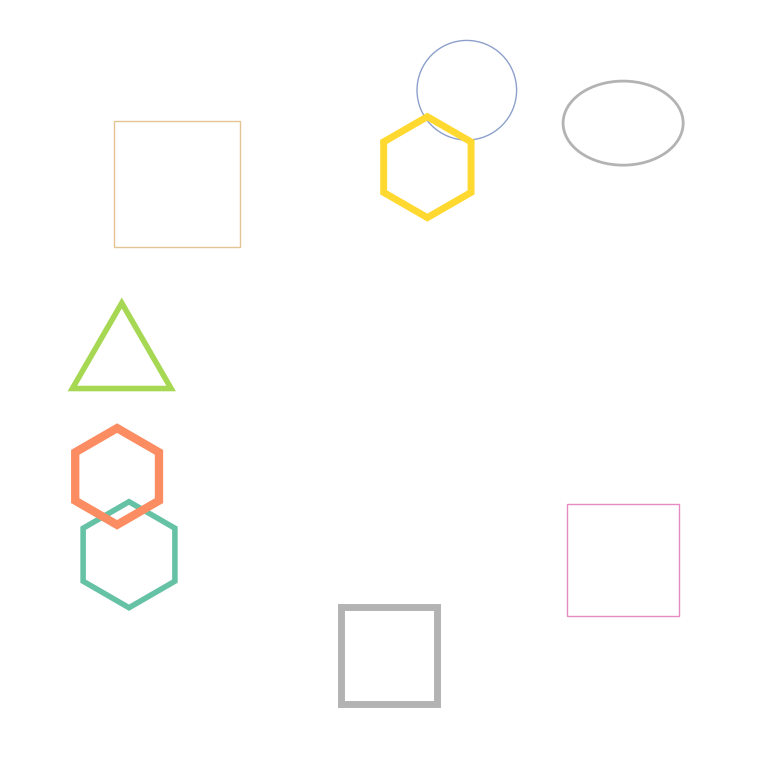[{"shape": "hexagon", "thickness": 2, "radius": 0.34, "center": [0.168, 0.28]}, {"shape": "hexagon", "thickness": 3, "radius": 0.31, "center": [0.152, 0.381]}, {"shape": "circle", "thickness": 0.5, "radius": 0.32, "center": [0.606, 0.883]}, {"shape": "square", "thickness": 0.5, "radius": 0.36, "center": [0.81, 0.273]}, {"shape": "triangle", "thickness": 2, "radius": 0.37, "center": [0.158, 0.532]}, {"shape": "hexagon", "thickness": 2.5, "radius": 0.33, "center": [0.555, 0.783]}, {"shape": "square", "thickness": 0.5, "radius": 0.41, "center": [0.23, 0.761]}, {"shape": "oval", "thickness": 1, "radius": 0.39, "center": [0.809, 0.84]}, {"shape": "square", "thickness": 2.5, "radius": 0.31, "center": [0.505, 0.149]}]